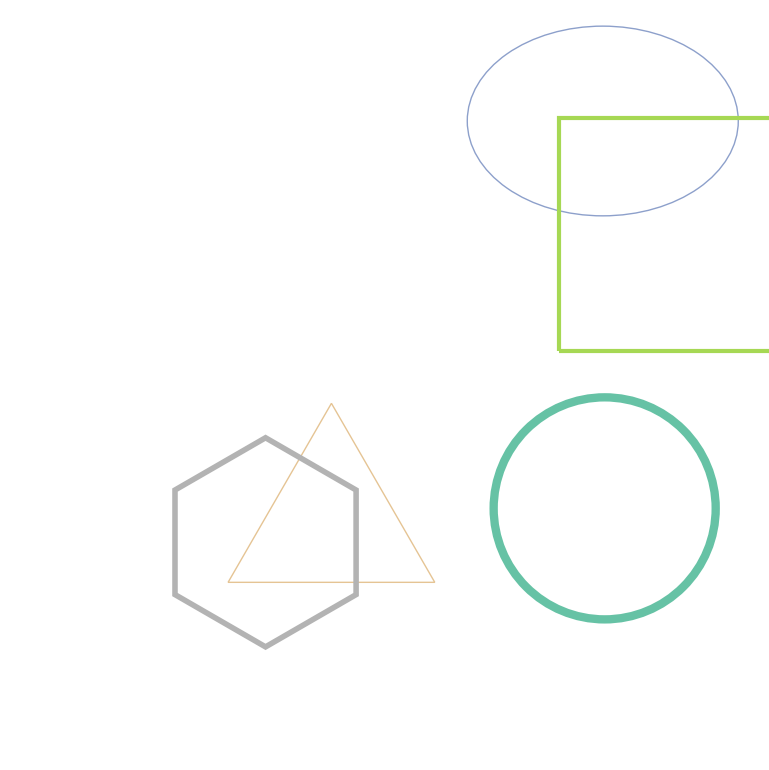[{"shape": "circle", "thickness": 3, "radius": 0.72, "center": [0.785, 0.34]}, {"shape": "oval", "thickness": 0.5, "radius": 0.88, "center": [0.783, 0.843]}, {"shape": "square", "thickness": 1.5, "radius": 0.76, "center": [0.878, 0.696]}, {"shape": "triangle", "thickness": 0.5, "radius": 0.77, "center": [0.43, 0.321]}, {"shape": "hexagon", "thickness": 2, "radius": 0.68, "center": [0.345, 0.296]}]